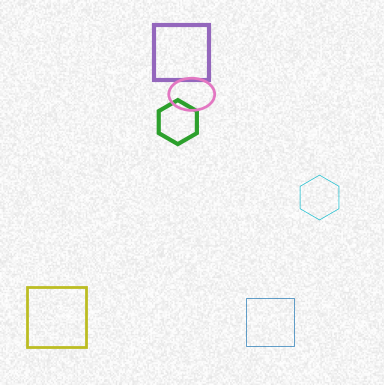[{"shape": "square", "thickness": 0.5, "radius": 0.32, "center": [0.702, 0.164]}, {"shape": "hexagon", "thickness": 3, "radius": 0.29, "center": [0.462, 0.683]}, {"shape": "square", "thickness": 3, "radius": 0.36, "center": [0.472, 0.863]}, {"shape": "oval", "thickness": 2, "radius": 0.3, "center": [0.498, 0.755]}, {"shape": "square", "thickness": 2, "radius": 0.38, "center": [0.147, 0.177]}, {"shape": "hexagon", "thickness": 0.5, "radius": 0.29, "center": [0.83, 0.487]}]